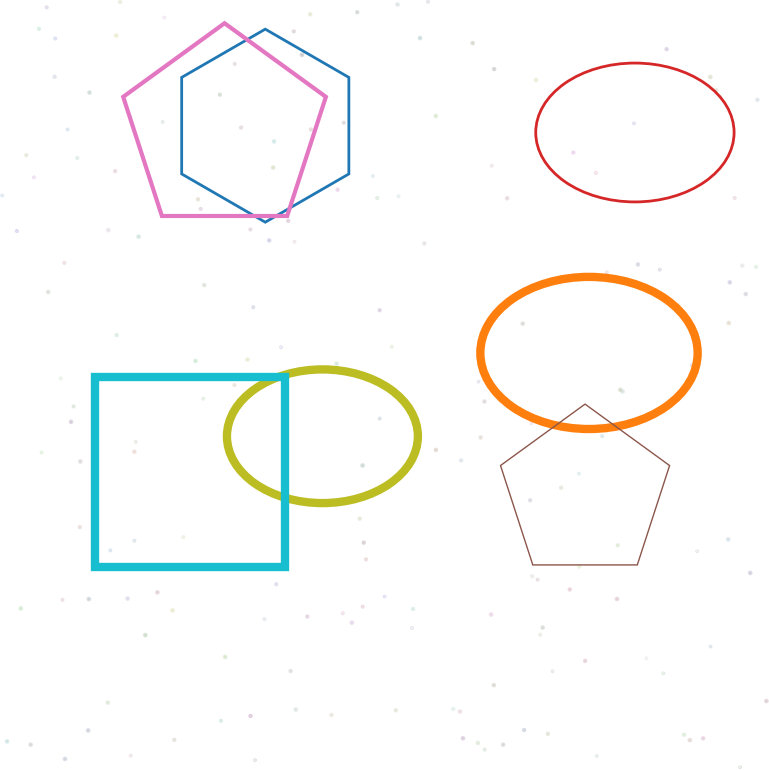[{"shape": "hexagon", "thickness": 1, "radius": 0.63, "center": [0.345, 0.837]}, {"shape": "oval", "thickness": 3, "radius": 0.71, "center": [0.765, 0.542]}, {"shape": "oval", "thickness": 1, "radius": 0.64, "center": [0.825, 0.828]}, {"shape": "pentagon", "thickness": 0.5, "radius": 0.58, "center": [0.76, 0.36]}, {"shape": "pentagon", "thickness": 1.5, "radius": 0.69, "center": [0.292, 0.831]}, {"shape": "oval", "thickness": 3, "radius": 0.62, "center": [0.419, 0.433]}, {"shape": "square", "thickness": 3, "radius": 0.62, "center": [0.247, 0.387]}]